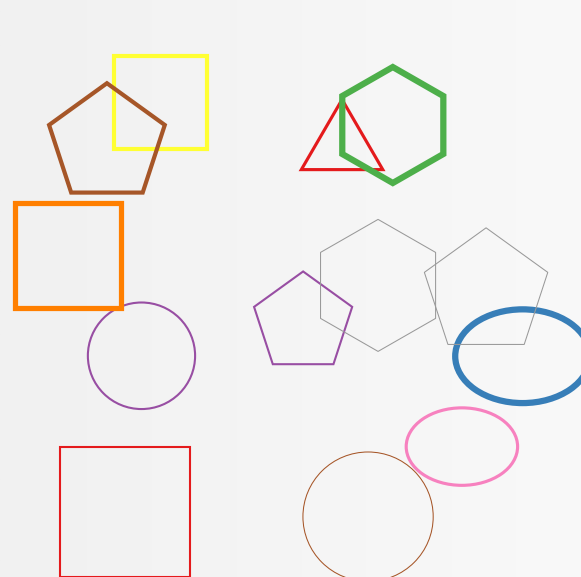[{"shape": "triangle", "thickness": 1.5, "radius": 0.4, "center": [0.588, 0.746]}, {"shape": "square", "thickness": 1, "radius": 0.56, "center": [0.215, 0.113]}, {"shape": "oval", "thickness": 3, "radius": 0.58, "center": [0.899, 0.382]}, {"shape": "hexagon", "thickness": 3, "radius": 0.5, "center": [0.676, 0.783]}, {"shape": "circle", "thickness": 1, "radius": 0.46, "center": [0.243, 0.383]}, {"shape": "pentagon", "thickness": 1, "radius": 0.44, "center": [0.522, 0.44]}, {"shape": "square", "thickness": 2.5, "radius": 0.45, "center": [0.117, 0.557]}, {"shape": "square", "thickness": 2, "radius": 0.4, "center": [0.276, 0.822]}, {"shape": "circle", "thickness": 0.5, "radius": 0.56, "center": [0.633, 0.104]}, {"shape": "pentagon", "thickness": 2, "radius": 0.52, "center": [0.184, 0.75]}, {"shape": "oval", "thickness": 1.5, "radius": 0.48, "center": [0.795, 0.226]}, {"shape": "hexagon", "thickness": 0.5, "radius": 0.57, "center": [0.65, 0.505]}, {"shape": "pentagon", "thickness": 0.5, "radius": 0.56, "center": [0.836, 0.493]}]